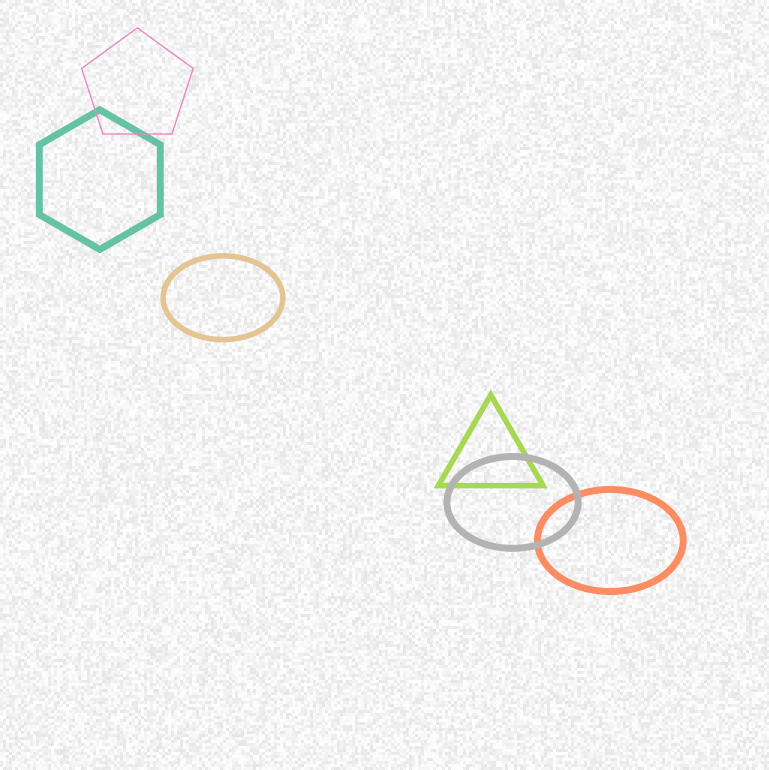[{"shape": "hexagon", "thickness": 2.5, "radius": 0.45, "center": [0.13, 0.767]}, {"shape": "oval", "thickness": 2.5, "radius": 0.47, "center": [0.793, 0.298]}, {"shape": "pentagon", "thickness": 0.5, "radius": 0.38, "center": [0.178, 0.888]}, {"shape": "triangle", "thickness": 2, "radius": 0.39, "center": [0.637, 0.409]}, {"shape": "oval", "thickness": 2, "radius": 0.39, "center": [0.29, 0.613]}, {"shape": "oval", "thickness": 2.5, "radius": 0.43, "center": [0.666, 0.347]}]